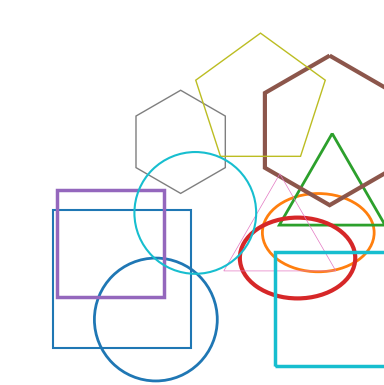[{"shape": "circle", "thickness": 2, "radius": 0.8, "center": [0.405, 0.17]}, {"shape": "square", "thickness": 1.5, "radius": 0.89, "center": [0.317, 0.275]}, {"shape": "oval", "thickness": 2, "radius": 0.73, "center": [0.827, 0.396]}, {"shape": "triangle", "thickness": 2, "radius": 0.79, "center": [0.863, 0.495]}, {"shape": "oval", "thickness": 3, "radius": 0.75, "center": [0.773, 0.33]}, {"shape": "square", "thickness": 2.5, "radius": 0.69, "center": [0.287, 0.368]}, {"shape": "hexagon", "thickness": 3, "radius": 0.97, "center": [0.856, 0.661]}, {"shape": "triangle", "thickness": 0.5, "radius": 0.84, "center": [0.727, 0.38]}, {"shape": "hexagon", "thickness": 1, "radius": 0.67, "center": [0.469, 0.632]}, {"shape": "pentagon", "thickness": 1, "radius": 0.88, "center": [0.677, 0.737]}, {"shape": "square", "thickness": 2.5, "radius": 0.74, "center": [0.862, 0.197]}, {"shape": "circle", "thickness": 1.5, "radius": 0.79, "center": [0.507, 0.447]}]